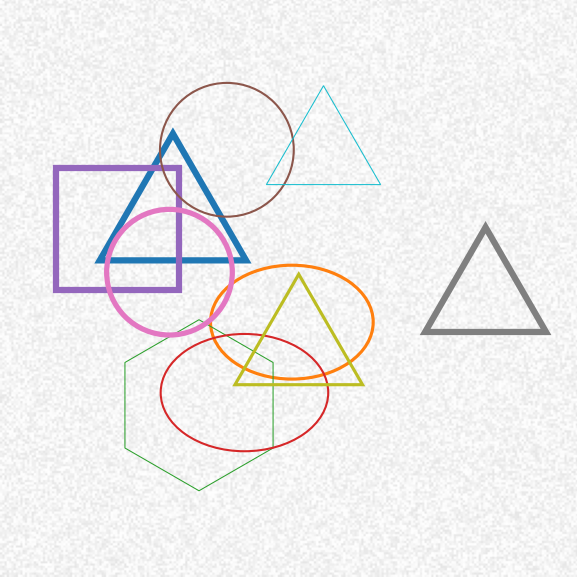[{"shape": "triangle", "thickness": 3, "radius": 0.73, "center": [0.299, 0.621]}, {"shape": "oval", "thickness": 1.5, "radius": 0.7, "center": [0.505, 0.441]}, {"shape": "hexagon", "thickness": 0.5, "radius": 0.74, "center": [0.345, 0.297]}, {"shape": "oval", "thickness": 1, "radius": 0.73, "center": [0.423, 0.319]}, {"shape": "square", "thickness": 3, "radius": 0.53, "center": [0.203, 0.603]}, {"shape": "circle", "thickness": 1, "radius": 0.58, "center": [0.393, 0.74]}, {"shape": "circle", "thickness": 2.5, "radius": 0.54, "center": [0.293, 0.528]}, {"shape": "triangle", "thickness": 3, "radius": 0.6, "center": [0.841, 0.485]}, {"shape": "triangle", "thickness": 1.5, "radius": 0.64, "center": [0.517, 0.397]}, {"shape": "triangle", "thickness": 0.5, "radius": 0.57, "center": [0.56, 0.737]}]